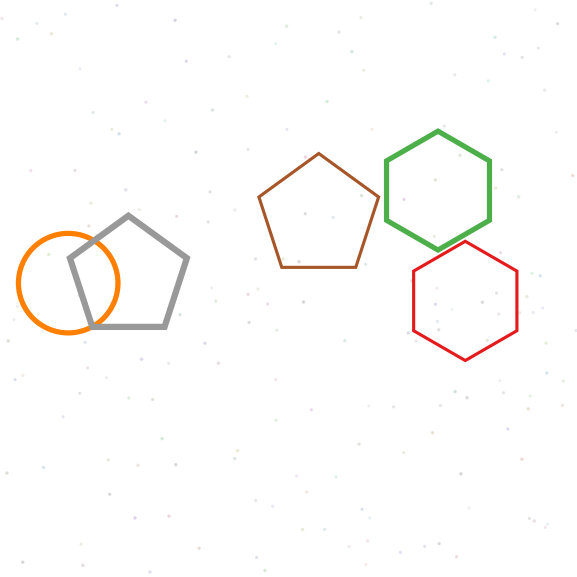[{"shape": "hexagon", "thickness": 1.5, "radius": 0.52, "center": [0.806, 0.478]}, {"shape": "hexagon", "thickness": 2.5, "radius": 0.51, "center": [0.758, 0.669]}, {"shape": "circle", "thickness": 2.5, "radius": 0.43, "center": [0.118, 0.509]}, {"shape": "pentagon", "thickness": 1.5, "radius": 0.54, "center": [0.552, 0.624]}, {"shape": "pentagon", "thickness": 3, "radius": 0.53, "center": [0.222, 0.519]}]